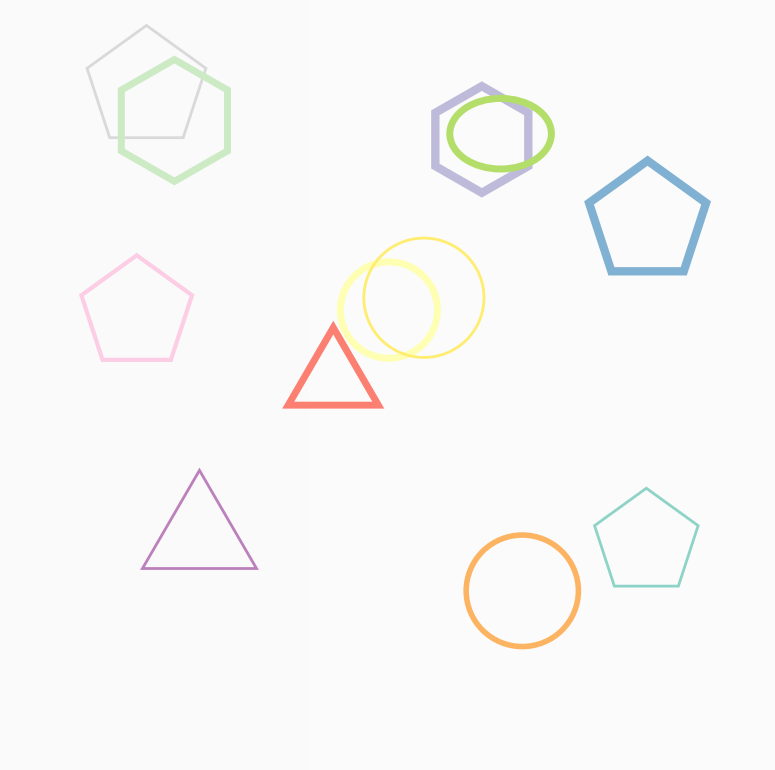[{"shape": "pentagon", "thickness": 1, "radius": 0.35, "center": [0.834, 0.296]}, {"shape": "circle", "thickness": 2.5, "radius": 0.31, "center": [0.502, 0.597]}, {"shape": "hexagon", "thickness": 3, "radius": 0.35, "center": [0.622, 0.819]}, {"shape": "triangle", "thickness": 2.5, "radius": 0.34, "center": [0.43, 0.507]}, {"shape": "pentagon", "thickness": 3, "radius": 0.4, "center": [0.836, 0.712]}, {"shape": "circle", "thickness": 2, "radius": 0.36, "center": [0.674, 0.233]}, {"shape": "oval", "thickness": 2.5, "radius": 0.33, "center": [0.646, 0.826]}, {"shape": "pentagon", "thickness": 1.5, "radius": 0.38, "center": [0.176, 0.593]}, {"shape": "pentagon", "thickness": 1, "radius": 0.4, "center": [0.189, 0.886]}, {"shape": "triangle", "thickness": 1, "radius": 0.42, "center": [0.257, 0.304]}, {"shape": "hexagon", "thickness": 2.5, "radius": 0.4, "center": [0.225, 0.844]}, {"shape": "circle", "thickness": 1, "radius": 0.39, "center": [0.547, 0.613]}]